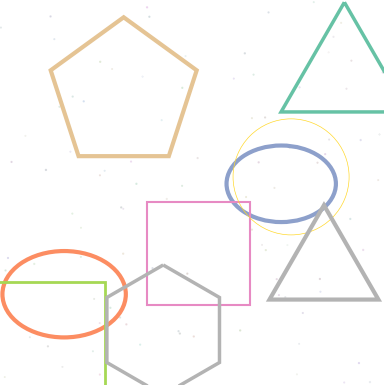[{"shape": "triangle", "thickness": 2.5, "radius": 0.95, "center": [0.895, 0.804]}, {"shape": "oval", "thickness": 3, "radius": 0.8, "center": [0.167, 0.236]}, {"shape": "oval", "thickness": 3, "radius": 0.71, "center": [0.73, 0.523]}, {"shape": "square", "thickness": 1.5, "radius": 0.67, "center": [0.516, 0.341]}, {"shape": "square", "thickness": 2, "radius": 0.79, "center": [0.115, 0.109]}, {"shape": "circle", "thickness": 0.5, "radius": 0.75, "center": [0.756, 0.541]}, {"shape": "pentagon", "thickness": 3, "radius": 1.0, "center": [0.321, 0.756]}, {"shape": "triangle", "thickness": 3, "radius": 0.82, "center": [0.841, 0.304]}, {"shape": "hexagon", "thickness": 2.5, "radius": 0.84, "center": [0.424, 0.143]}]